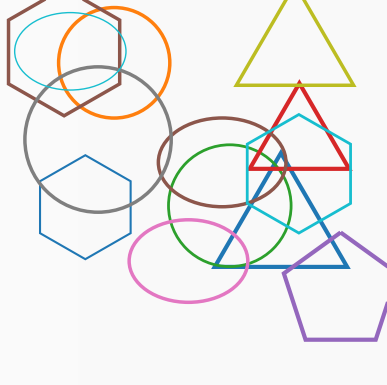[{"shape": "triangle", "thickness": 3, "radius": 0.99, "center": [0.725, 0.405]}, {"shape": "hexagon", "thickness": 1.5, "radius": 0.67, "center": [0.22, 0.462]}, {"shape": "circle", "thickness": 2.5, "radius": 0.72, "center": [0.295, 0.837]}, {"shape": "circle", "thickness": 2, "radius": 0.79, "center": [0.593, 0.466]}, {"shape": "triangle", "thickness": 3, "radius": 0.74, "center": [0.773, 0.636]}, {"shape": "pentagon", "thickness": 3, "radius": 0.77, "center": [0.879, 0.242]}, {"shape": "oval", "thickness": 2.5, "radius": 0.82, "center": [0.573, 0.578]}, {"shape": "hexagon", "thickness": 2.5, "radius": 0.83, "center": [0.165, 0.865]}, {"shape": "oval", "thickness": 2.5, "radius": 0.77, "center": [0.486, 0.322]}, {"shape": "circle", "thickness": 2.5, "radius": 0.94, "center": [0.253, 0.638]}, {"shape": "triangle", "thickness": 2.5, "radius": 0.87, "center": [0.761, 0.866]}, {"shape": "oval", "thickness": 1, "radius": 0.72, "center": [0.182, 0.867]}, {"shape": "hexagon", "thickness": 2, "radius": 0.77, "center": [0.771, 0.549]}]